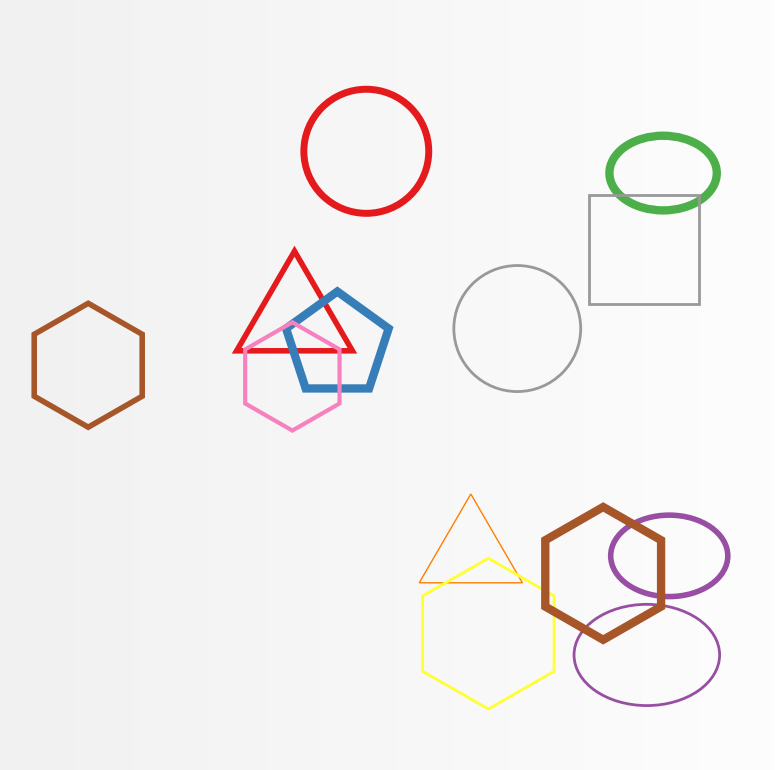[{"shape": "circle", "thickness": 2.5, "radius": 0.4, "center": [0.473, 0.804]}, {"shape": "triangle", "thickness": 2, "radius": 0.43, "center": [0.38, 0.588]}, {"shape": "pentagon", "thickness": 3, "radius": 0.35, "center": [0.435, 0.552]}, {"shape": "oval", "thickness": 3, "radius": 0.35, "center": [0.856, 0.775]}, {"shape": "oval", "thickness": 2, "radius": 0.38, "center": [0.864, 0.278]}, {"shape": "oval", "thickness": 1, "radius": 0.47, "center": [0.835, 0.149]}, {"shape": "triangle", "thickness": 0.5, "radius": 0.38, "center": [0.608, 0.282]}, {"shape": "hexagon", "thickness": 1, "radius": 0.49, "center": [0.63, 0.177]}, {"shape": "hexagon", "thickness": 3, "radius": 0.43, "center": [0.778, 0.255]}, {"shape": "hexagon", "thickness": 2, "radius": 0.4, "center": [0.114, 0.526]}, {"shape": "hexagon", "thickness": 1.5, "radius": 0.35, "center": [0.377, 0.511]}, {"shape": "square", "thickness": 1, "radius": 0.35, "center": [0.831, 0.676]}, {"shape": "circle", "thickness": 1, "radius": 0.41, "center": [0.667, 0.573]}]